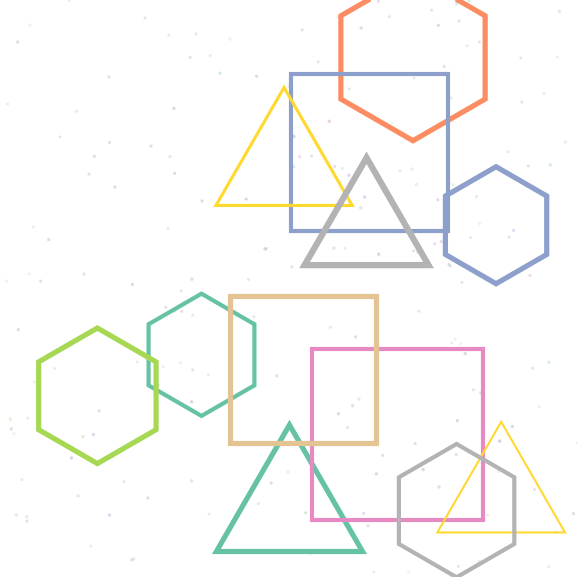[{"shape": "hexagon", "thickness": 2, "radius": 0.53, "center": [0.349, 0.385]}, {"shape": "triangle", "thickness": 2.5, "radius": 0.73, "center": [0.501, 0.117]}, {"shape": "hexagon", "thickness": 2.5, "radius": 0.72, "center": [0.715, 0.9]}, {"shape": "square", "thickness": 2, "radius": 0.68, "center": [0.639, 0.736]}, {"shape": "hexagon", "thickness": 2.5, "radius": 0.51, "center": [0.859, 0.609]}, {"shape": "square", "thickness": 2, "radius": 0.74, "center": [0.688, 0.248]}, {"shape": "hexagon", "thickness": 2.5, "radius": 0.59, "center": [0.169, 0.314]}, {"shape": "triangle", "thickness": 1.5, "radius": 0.68, "center": [0.492, 0.711]}, {"shape": "triangle", "thickness": 1, "radius": 0.64, "center": [0.868, 0.141]}, {"shape": "square", "thickness": 2.5, "radius": 0.63, "center": [0.525, 0.359]}, {"shape": "hexagon", "thickness": 2, "radius": 0.58, "center": [0.791, 0.115]}, {"shape": "triangle", "thickness": 3, "radius": 0.62, "center": [0.635, 0.602]}]